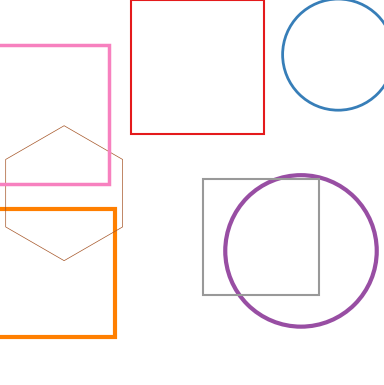[{"shape": "square", "thickness": 1.5, "radius": 0.87, "center": [0.513, 0.826]}, {"shape": "circle", "thickness": 2, "radius": 0.72, "center": [0.878, 0.858]}, {"shape": "circle", "thickness": 3, "radius": 0.98, "center": [0.782, 0.348]}, {"shape": "square", "thickness": 3, "radius": 0.83, "center": [0.132, 0.291]}, {"shape": "hexagon", "thickness": 0.5, "radius": 0.88, "center": [0.167, 0.498]}, {"shape": "square", "thickness": 2.5, "radius": 0.9, "center": [0.103, 0.704]}, {"shape": "square", "thickness": 1.5, "radius": 0.75, "center": [0.679, 0.384]}]